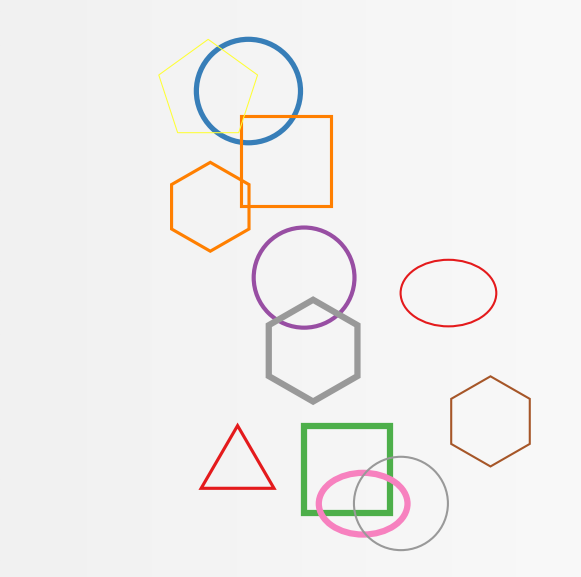[{"shape": "oval", "thickness": 1, "radius": 0.41, "center": [0.772, 0.492]}, {"shape": "triangle", "thickness": 1.5, "radius": 0.36, "center": [0.409, 0.19]}, {"shape": "circle", "thickness": 2.5, "radius": 0.45, "center": [0.427, 0.841]}, {"shape": "square", "thickness": 3, "radius": 0.37, "center": [0.597, 0.186]}, {"shape": "circle", "thickness": 2, "radius": 0.43, "center": [0.523, 0.518]}, {"shape": "hexagon", "thickness": 1.5, "radius": 0.38, "center": [0.362, 0.641]}, {"shape": "square", "thickness": 1.5, "radius": 0.39, "center": [0.492, 0.72]}, {"shape": "pentagon", "thickness": 0.5, "radius": 0.45, "center": [0.358, 0.842]}, {"shape": "hexagon", "thickness": 1, "radius": 0.39, "center": [0.844, 0.269]}, {"shape": "oval", "thickness": 3, "radius": 0.38, "center": [0.625, 0.127]}, {"shape": "circle", "thickness": 1, "radius": 0.4, "center": [0.69, 0.127]}, {"shape": "hexagon", "thickness": 3, "radius": 0.44, "center": [0.539, 0.392]}]